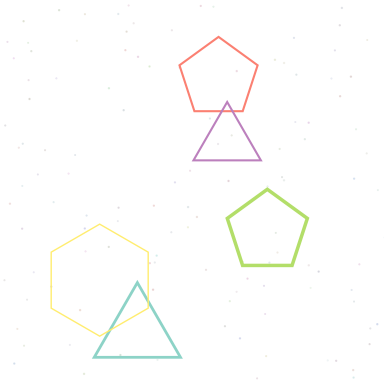[{"shape": "triangle", "thickness": 2, "radius": 0.65, "center": [0.357, 0.137]}, {"shape": "pentagon", "thickness": 1.5, "radius": 0.53, "center": [0.568, 0.797]}, {"shape": "pentagon", "thickness": 2.5, "radius": 0.55, "center": [0.694, 0.399]}, {"shape": "triangle", "thickness": 1.5, "radius": 0.51, "center": [0.59, 0.634]}, {"shape": "hexagon", "thickness": 1, "radius": 0.73, "center": [0.259, 0.272]}]